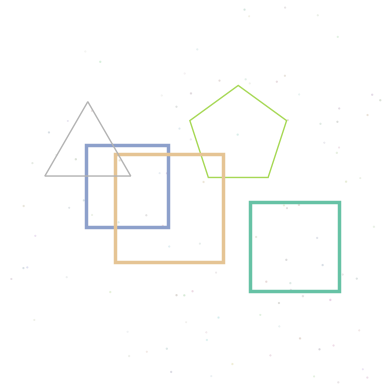[{"shape": "square", "thickness": 2.5, "radius": 0.57, "center": [0.765, 0.36]}, {"shape": "square", "thickness": 2.5, "radius": 0.53, "center": [0.33, 0.517]}, {"shape": "pentagon", "thickness": 1, "radius": 0.66, "center": [0.619, 0.646]}, {"shape": "square", "thickness": 2.5, "radius": 0.7, "center": [0.439, 0.461]}, {"shape": "triangle", "thickness": 1, "radius": 0.64, "center": [0.228, 0.607]}]